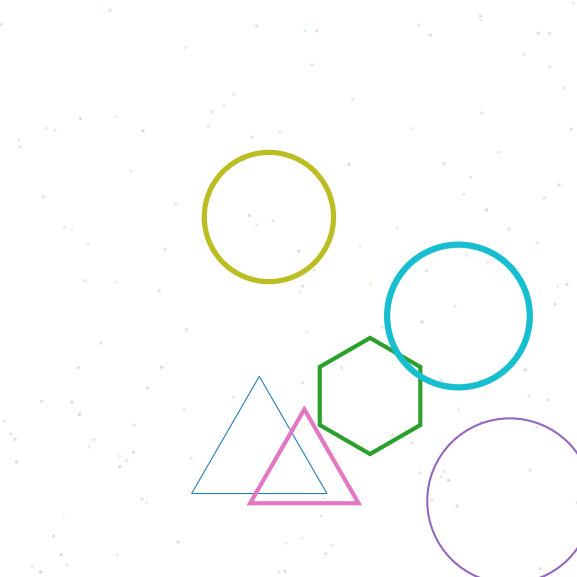[{"shape": "triangle", "thickness": 0.5, "radius": 0.68, "center": [0.449, 0.212]}, {"shape": "hexagon", "thickness": 2, "radius": 0.5, "center": [0.641, 0.313]}, {"shape": "circle", "thickness": 1, "radius": 0.71, "center": [0.883, 0.132]}, {"shape": "triangle", "thickness": 2, "radius": 0.54, "center": [0.527, 0.182]}, {"shape": "circle", "thickness": 2.5, "radius": 0.56, "center": [0.466, 0.623]}, {"shape": "circle", "thickness": 3, "radius": 0.62, "center": [0.794, 0.452]}]